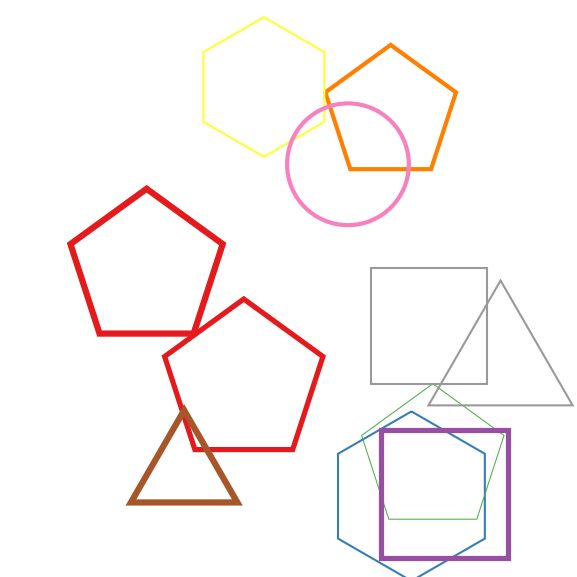[{"shape": "pentagon", "thickness": 2.5, "radius": 0.72, "center": [0.422, 0.337]}, {"shape": "pentagon", "thickness": 3, "radius": 0.69, "center": [0.254, 0.534]}, {"shape": "hexagon", "thickness": 1, "radius": 0.73, "center": [0.712, 0.14]}, {"shape": "pentagon", "thickness": 0.5, "radius": 0.65, "center": [0.749, 0.205]}, {"shape": "square", "thickness": 2.5, "radius": 0.55, "center": [0.77, 0.144]}, {"shape": "pentagon", "thickness": 2, "radius": 0.59, "center": [0.676, 0.802]}, {"shape": "hexagon", "thickness": 1, "radius": 0.6, "center": [0.457, 0.849]}, {"shape": "triangle", "thickness": 3, "radius": 0.53, "center": [0.319, 0.182]}, {"shape": "circle", "thickness": 2, "radius": 0.53, "center": [0.603, 0.715]}, {"shape": "square", "thickness": 1, "radius": 0.5, "center": [0.743, 0.434]}, {"shape": "triangle", "thickness": 1, "radius": 0.72, "center": [0.867, 0.369]}]